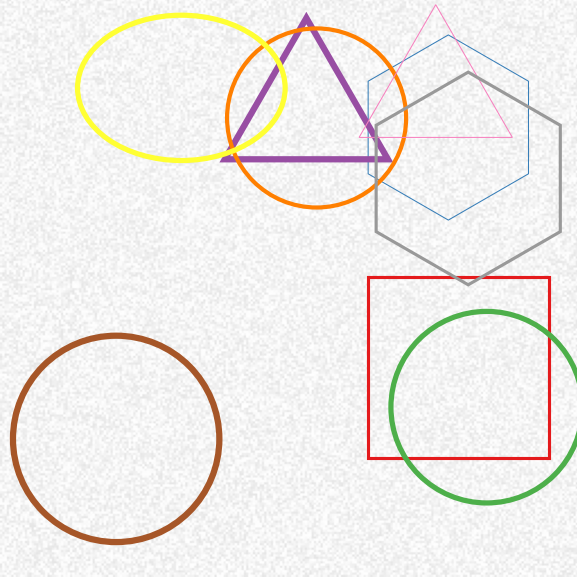[{"shape": "square", "thickness": 1.5, "radius": 0.79, "center": [0.794, 0.363]}, {"shape": "hexagon", "thickness": 0.5, "radius": 0.8, "center": [0.776, 0.778]}, {"shape": "circle", "thickness": 2.5, "radius": 0.83, "center": [0.843, 0.294]}, {"shape": "triangle", "thickness": 3, "radius": 0.82, "center": [0.531, 0.805]}, {"shape": "circle", "thickness": 2, "radius": 0.78, "center": [0.548, 0.795]}, {"shape": "oval", "thickness": 2.5, "radius": 0.9, "center": [0.314, 0.847]}, {"shape": "circle", "thickness": 3, "radius": 0.89, "center": [0.201, 0.239]}, {"shape": "triangle", "thickness": 0.5, "radius": 0.77, "center": [0.754, 0.838]}, {"shape": "hexagon", "thickness": 1.5, "radius": 0.92, "center": [0.811, 0.69]}]